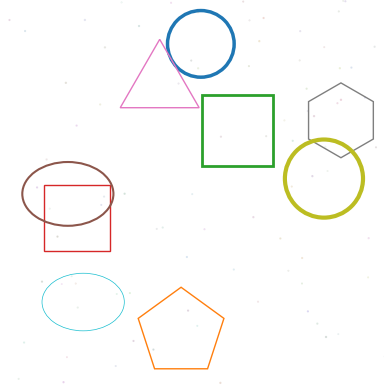[{"shape": "circle", "thickness": 2.5, "radius": 0.43, "center": [0.522, 0.886]}, {"shape": "pentagon", "thickness": 1, "radius": 0.59, "center": [0.47, 0.137]}, {"shape": "square", "thickness": 2, "radius": 0.46, "center": [0.617, 0.662]}, {"shape": "square", "thickness": 1, "radius": 0.43, "center": [0.2, 0.434]}, {"shape": "oval", "thickness": 1.5, "radius": 0.59, "center": [0.176, 0.496]}, {"shape": "triangle", "thickness": 1, "radius": 0.59, "center": [0.415, 0.779]}, {"shape": "hexagon", "thickness": 1, "radius": 0.49, "center": [0.886, 0.687]}, {"shape": "circle", "thickness": 3, "radius": 0.51, "center": [0.841, 0.536]}, {"shape": "oval", "thickness": 0.5, "radius": 0.53, "center": [0.216, 0.215]}]